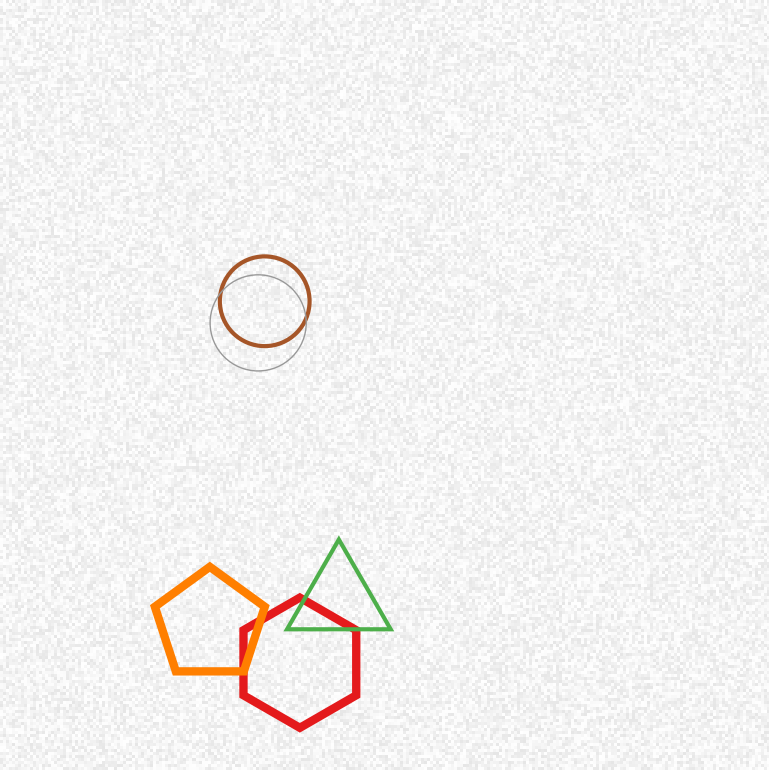[{"shape": "hexagon", "thickness": 3, "radius": 0.42, "center": [0.389, 0.139]}, {"shape": "triangle", "thickness": 1.5, "radius": 0.39, "center": [0.44, 0.222]}, {"shape": "pentagon", "thickness": 3, "radius": 0.38, "center": [0.273, 0.189]}, {"shape": "circle", "thickness": 1.5, "radius": 0.29, "center": [0.344, 0.609]}, {"shape": "circle", "thickness": 0.5, "radius": 0.31, "center": [0.335, 0.581]}]